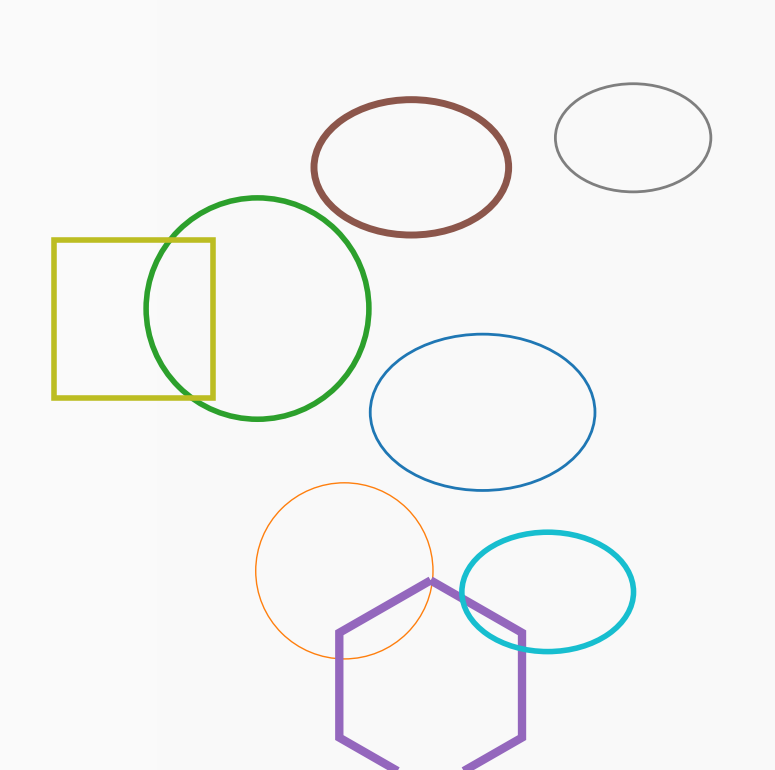[{"shape": "oval", "thickness": 1, "radius": 0.72, "center": [0.623, 0.465]}, {"shape": "circle", "thickness": 0.5, "radius": 0.57, "center": [0.444, 0.259]}, {"shape": "circle", "thickness": 2, "radius": 0.72, "center": [0.332, 0.599]}, {"shape": "hexagon", "thickness": 3, "radius": 0.68, "center": [0.556, 0.11]}, {"shape": "oval", "thickness": 2.5, "radius": 0.63, "center": [0.531, 0.783]}, {"shape": "oval", "thickness": 1, "radius": 0.5, "center": [0.817, 0.821]}, {"shape": "square", "thickness": 2, "radius": 0.51, "center": [0.172, 0.586]}, {"shape": "oval", "thickness": 2, "radius": 0.55, "center": [0.707, 0.231]}]